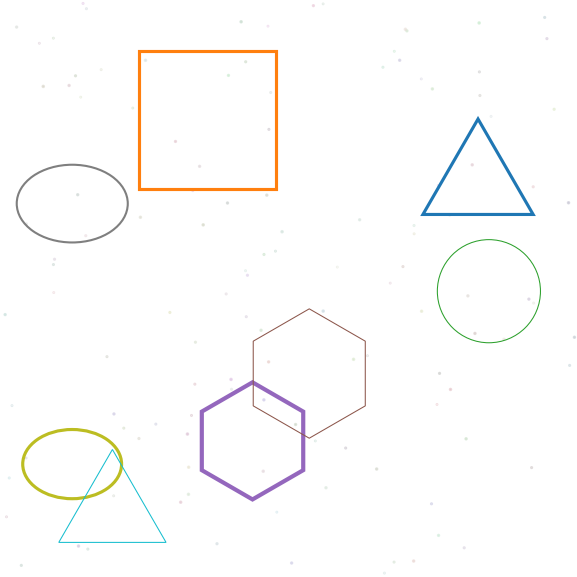[{"shape": "triangle", "thickness": 1.5, "radius": 0.55, "center": [0.828, 0.683]}, {"shape": "square", "thickness": 1.5, "radius": 0.6, "center": [0.359, 0.791]}, {"shape": "circle", "thickness": 0.5, "radius": 0.45, "center": [0.847, 0.495]}, {"shape": "hexagon", "thickness": 2, "radius": 0.51, "center": [0.437, 0.236]}, {"shape": "hexagon", "thickness": 0.5, "radius": 0.56, "center": [0.536, 0.352]}, {"shape": "oval", "thickness": 1, "radius": 0.48, "center": [0.125, 0.647]}, {"shape": "oval", "thickness": 1.5, "radius": 0.43, "center": [0.125, 0.195]}, {"shape": "triangle", "thickness": 0.5, "radius": 0.54, "center": [0.195, 0.114]}]